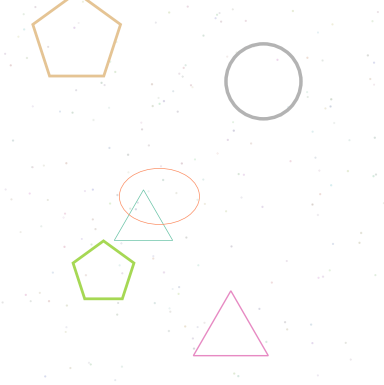[{"shape": "triangle", "thickness": 0.5, "radius": 0.44, "center": [0.373, 0.419]}, {"shape": "oval", "thickness": 0.5, "radius": 0.52, "center": [0.414, 0.49]}, {"shape": "triangle", "thickness": 1, "radius": 0.56, "center": [0.6, 0.132]}, {"shape": "pentagon", "thickness": 2, "radius": 0.42, "center": [0.269, 0.291]}, {"shape": "pentagon", "thickness": 2, "radius": 0.6, "center": [0.199, 0.899]}, {"shape": "circle", "thickness": 2.5, "radius": 0.49, "center": [0.684, 0.789]}]